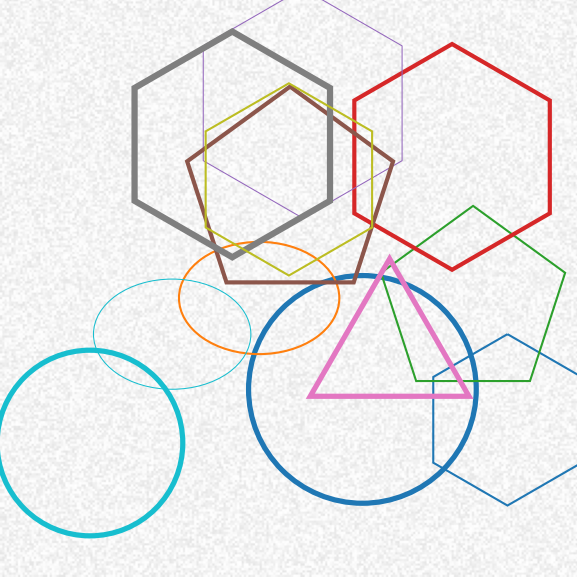[{"shape": "circle", "thickness": 2.5, "radius": 0.99, "center": [0.628, 0.325]}, {"shape": "hexagon", "thickness": 1, "radius": 0.74, "center": [0.879, 0.272]}, {"shape": "oval", "thickness": 1, "radius": 0.69, "center": [0.449, 0.483]}, {"shape": "pentagon", "thickness": 1, "radius": 0.84, "center": [0.819, 0.475]}, {"shape": "hexagon", "thickness": 2, "radius": 0.98, "center": [0.783, 0.727]}, {"shape": "hexagon", "thickness": 0.5, "radius": 0.99, "center": [0.524, 0.82]}, {"shape": "pentagon", "thickness": 2, "radius": 0.94, "center": [0.502, 0.662]}, {"shape": "triangle", "thickness": 2.5, "radius": 0.79, "center": [0.675, 0.392]}, {"shape": "hexagon", "thickness": 3, "radius": 0.98, "center": [0.402, 0.749]}, {"shape": "hexagon", "thickness": 1, "radius": 0.83, "center": [0.5, 0.688]}, {"shape": "circle", "thickness": 2.5, "radius": 0.8, "center": [0.156, 0.232]}, {"shape": "oval", "thickness": 0.5, "radius": 0.68, "center": [0.298, 0.42]}]